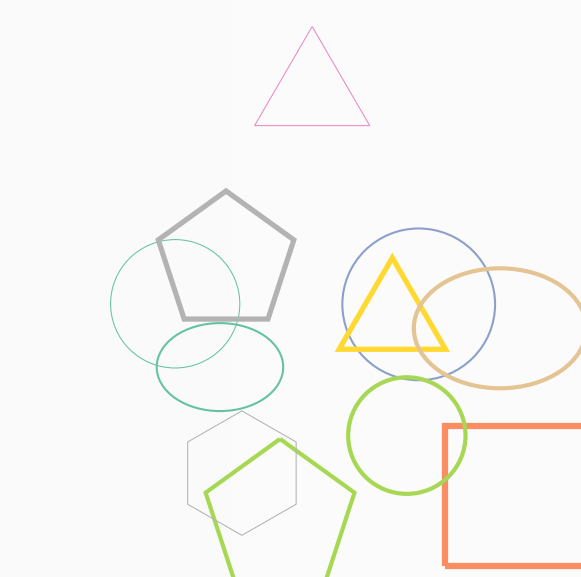[{"shape": "oval", "thickness": 1, "radius": 0.54, "center": [0.378, 0.363]}, {"shape": "circle", "thickness": 0.5, "radius": 0.56, "center": [0.301, 0.473]}, {"shape": "square", "thickness": 3, "radius": 0.61, "center": [0.888, 0.141]}, {"shape": "circle", "thickness": 1, "radius": 0.66, "center": [0.72, 0.472]}, {"shape": "triangle", "thickness": 0.5, "radius": 0.57, "center": [0.537, 0.839]}, {"shape": "circle", "thickness": 2, "radius": 0.5, "center": [0.7, 0.245]}, {"shape": "pentagon", "thickness": 2, "radius": 0.67, "center": [0.482, 0.104]}, {"shape": "triangle", "thickness": 2.5, "radius": 0.53, "center": [0.675, 0.447]}, {"shape": "oval", "thickness": 2, "radius": 0.74, "center": [0.86, 0.431]}, {"shape": "hexagon", "thickness": 0.5, "radius": 0.54, "center": [0.416, 0.18]}, {"shape": "pentagon", "thickness": 2.5, "radius": 0.61, "center": [0.389, 0.546]}]